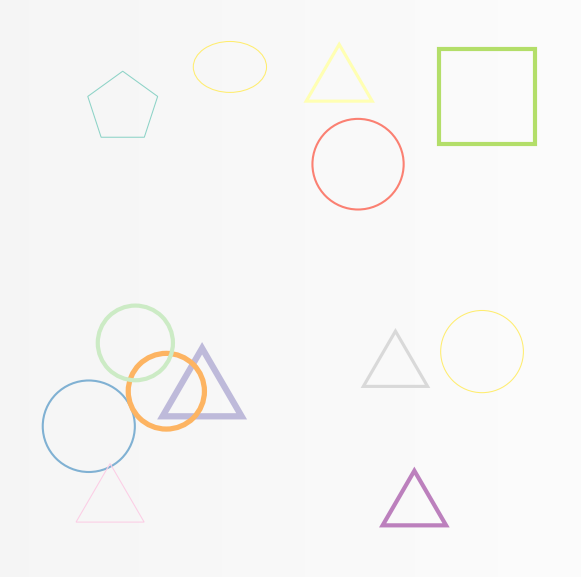[{"shape": "pentagon", "thickness": 0.5, "radius": 0.32, "center": [0.211, 0.813]}, {"shape": "triangle", "thickness": 1.5, "radius": 0.33, "center": [0.584, 0.857]}, {"shape": "triangle", "thickness": 3, "radius": 0.39, "center": [0.348, 0.318]}, {"shape": "circle", "thickness": 1, "radius": 0.39, "center": [0.616, 0.715]}, {"shape": "circle", "thickness": 1, "radius": 0.4, "center": [0.153, 0.261]}, {"shape": "circle", "thickness": 2.5, "radius": 0.33, "center": [0.286, 0.322]}, {"shape": "square", "thickness": 2, "radius": 0.41, "center": [0.838, 0.832]}, {"shape": "triangle", "thickness": 0.5, "radius": 0.34, "center": [0.189, 0.129]}, {"shape": "triangle", "thickness": 1.5, "radius": 0.32, "center": [0.68, 0.362]}, {"shape": "triangle", "thickness": 2, "radius": 0.32, "center": [0.713, 0.121]}, {"shape": "circle", "thickness": 2, "radius": 0.32, "center": [0.233, 0.405]}, {"shape": "oval", "thickness": 0.5, "radius": 0.31, "center": [0.396, 0.883]}, {"shape": "circle", "thickness": 0.5, "radius": 0.36, "center": [0.829, 0.39]}]